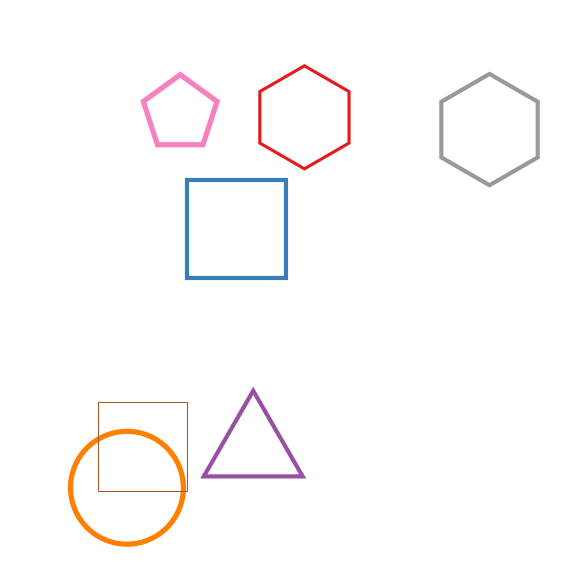[{"shape": "hexagon", "thickness": 1.5, "radius": 0.45, "center": [0.527, 0.796]}, {"shape": "square", "thickness": 2, "radius": 0.43, "center": [0.409, 0.603]}, {"shape": "triangle", "thickness": 2, "radius": 0.49, "center": [0.438, 0.224]}, {"shape": "circle", "thickness": 2.5, "radius": 0.49, "center": [0.22, 0.155]}, {"shape": "square", "thickness": 0.5, "radius": 0.39, "center": [0.247, 0.226]}, {"shape": "pentagon", "thickness": 2.5, "radius": 0.34, "center": [0.312, 0.803]}, {"shape": "hexagon", "thickness": 2, "radius": 0.48, "center": [0.848, 0.775]}]